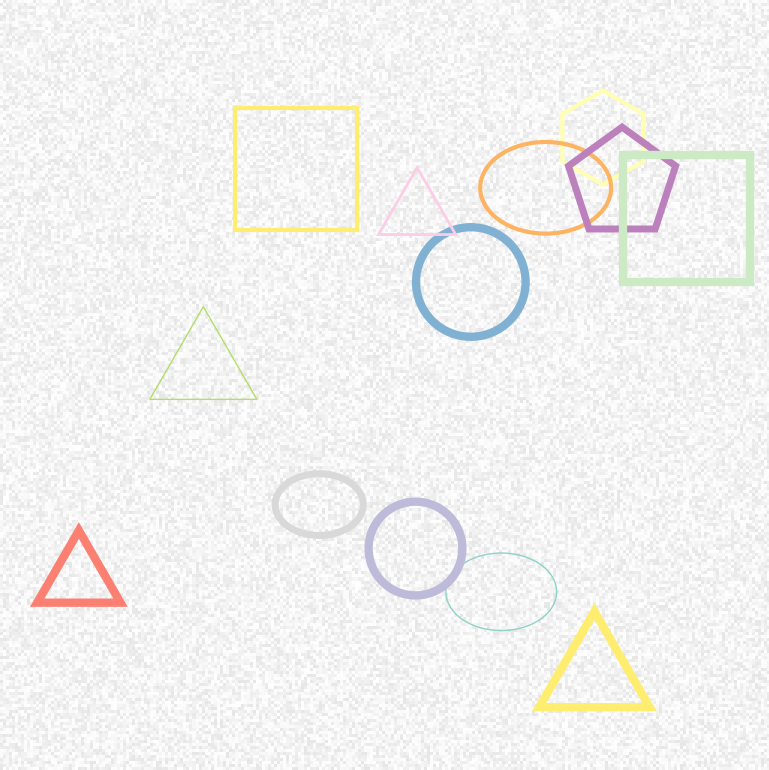[{"shape": "oval", "thickness": 0.5, "radius": 0.36, "center": [0.651, 0.231]}, {"shape": "hexagon", "thickness": 1.5, "radius": 0.31, "center": [0.783, 0.821]}, {"shape": "circle", "thickness": 3, "radius": 0.3, "center": [0.54, 0.288]}, {"shape": "triangle", "thickness": 3, "radius": 0.31, "center": [0.102, 0.249]}, {"shape": "circle", "thickness": 3, "radius": 0.36, "center": [0.611, 0.634]}, {"shape": "oval", "thickness": 1.5, "radius": 0.43, "center": [0.709, 0.756]}, {"shape": "triangle", "thickness": 0.5, "radius": 0.4, "center": [0.264, 0.521]}, {"shape": "triangle", "thickness": 1, "radius": 0.29, "center": [0.542, 0.724]}, {"shape": "oval", "thickness": 2.5, "radius": 0.29, "center": [0.415, 0.345]}, {"shape": "pentagon", "thickness": 2.5, "radius": 0.37, "center": [0.808, 0.762]}, {"shape": "square", "thickness": 3, "radius": 0.41, "center": [0.891, 0.716]}, {"shape": "triangle", "thickness": 3, "radius": 0.41, "center": [0.772, 0.123]}, {"shape": "square", "thickness": 1.5, "radius": 0.4, "center": [0.385, 0.78]}]